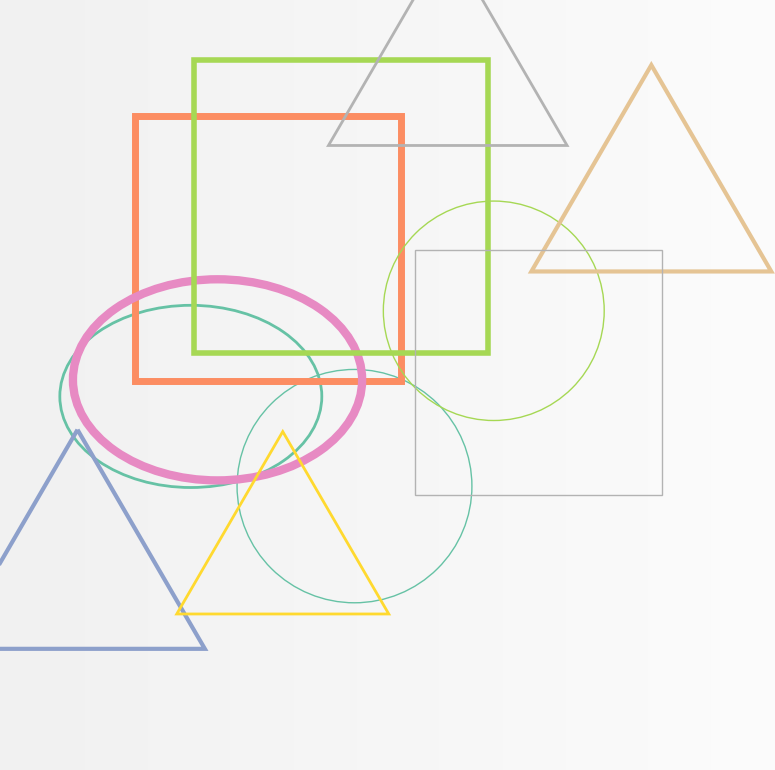[{"shape": "circle", "thickness": 0.5, "radius": 0.76, "center": [0.457, 0.369]}, {"shape": "oval", "thickness": 1, "radius": 0.85, "center": [0.246, 0.485]}, {"shape": "square", "thickness": 2.5, "radius": 0.86, "center": [0.346, 0.677]}, {"shape": "triangle", "thickness": 1.5, "radius": 0.95, "center": [0.1, 0.252]}, {"shape": "oval", "thickness": 3, "radius": 0.93, "center": [0.281, 0.507]}, {"shape": "square", "thickness": 2, "radius": 0.95, "center": [0.44, 0.732]}, {"shape": "circle", "thickness": 0.5, "radius": 0.71, "center": [0.637, 0.596]}, {"shape": "triangle", "thickness": 1, "radius": 0.79, "center": [0.365, 0.282]}, {"shape": "triangle", "thickness": 1.5, "radius": 0.89, "center": [0.84, 0.737]}, {"shape": "square", "thickness": 0.5, "radius": 0.79, "center": [0.695, 0.517]}, {"shape": "triangle", "thickness": 1, "radius": 0.89, "center": [0.578, 0.9]}]